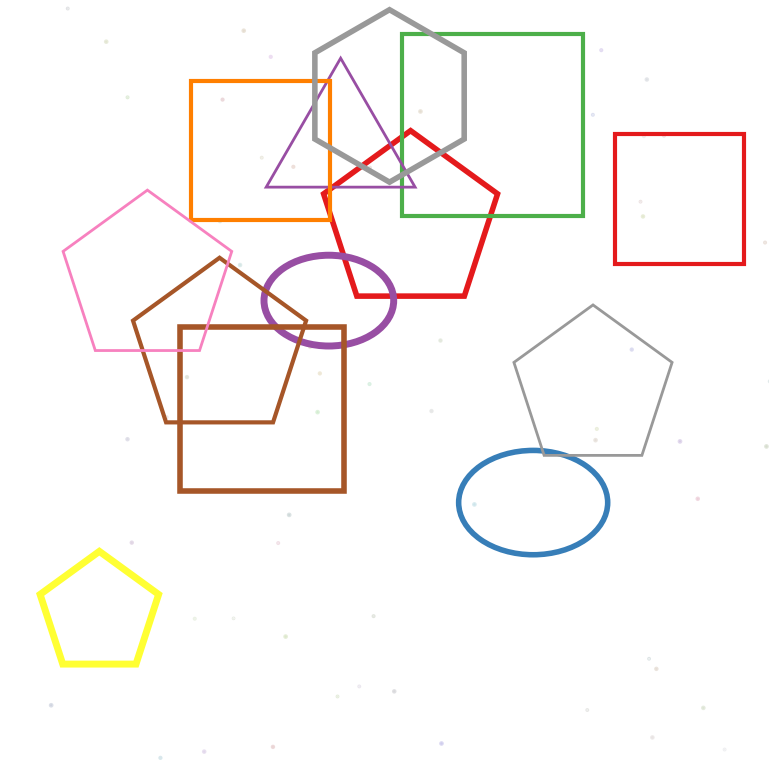[{"shape": "pentagon", "thickness": 2, "radius": 0.59, "center": [0.533, 0.712]}, {"shape": "square", "thickness": 1.5, "radius": 0.42, "center": [0.882, 0.742]}, {"shape": "oval", "thickness": 2, "radius": 0.48, "center": [0.692, 0.347]}, {"shape": "square", "thickness": 1.5, "radius": 0.59, "center": [0.64, 0.838]}, {"shape": "triangle", "thickness": 1, "radius": 0.56, "center": [0.442, 0.813]}, {"shape": "oval", "thickness": 2.5, "radius": 0.42, "center": [0.427, 0.61]}, {"shape": "square", "thickness": 1.5, "radius": 0.45, "center": [0.339, 0.804]}, {"shape": "pentagon", "thickness": 2.5, "radius": 0.4, "center": [0.129, 0.203]}, {"shape": "pentagon", "thickness": 1.5, "radius": 0.59, "center": [0.285, 0.547]}, {"shape": "square", "thickness": 2, "radius": 0.53, "center": [0.34, 0.468]}, {"shape": "pentagon", "thickness": 1, "radius": 0.58, "center": [0.191, 0.638]}, {"shape": "hexagon", "thickness": 2, "radius": 0.56, "center": [0.506, 0.875]}, {"shape": "pentagon", "thickness": 1, "radius": 0.54, "center": [0.77, 0.496]}]